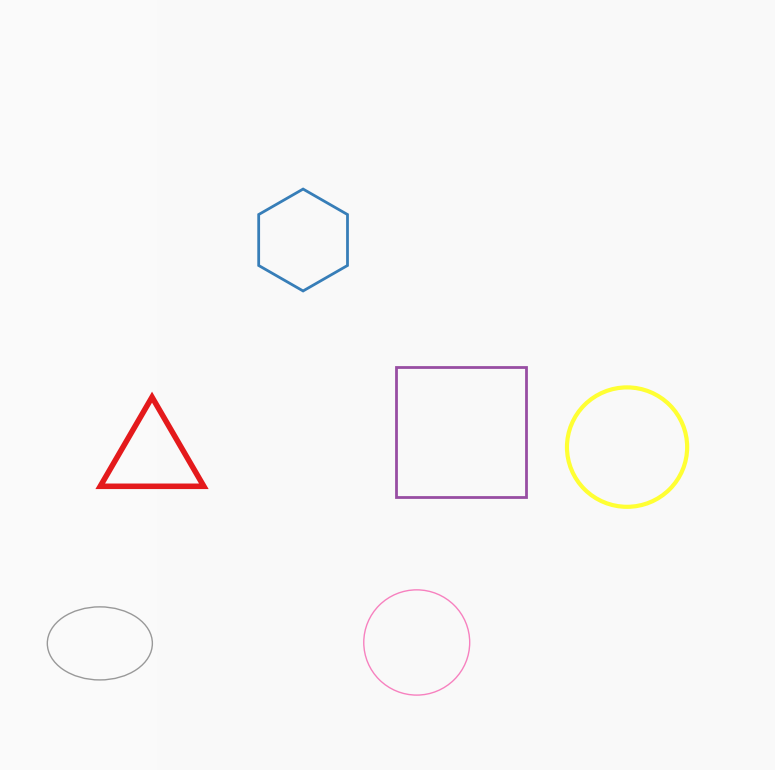[{"shape": "triangle", "thickness": 2, "radius": 0.39, "center": [0.196, 0.407]}, {"shape": "hexagon", "thickness": 1, "radius": 0.33, "center": [0.391, 0.688]}, {"shape": "square", "thickness": 1, "radius": 0.42, "center": [0.595, 0.439]}, {"shape": "circle", "thickness": 1.5, "radius": 0.39, "center": [0.809, 0.419]}, {"shape": "circle", "thickness": 0.5, "radius": 0.34, "center": [0.538, 0.166]}, {"shape": "oval", "thickness": 0.5, "radius": 0.34, "center": [0.129, 0.164]}]